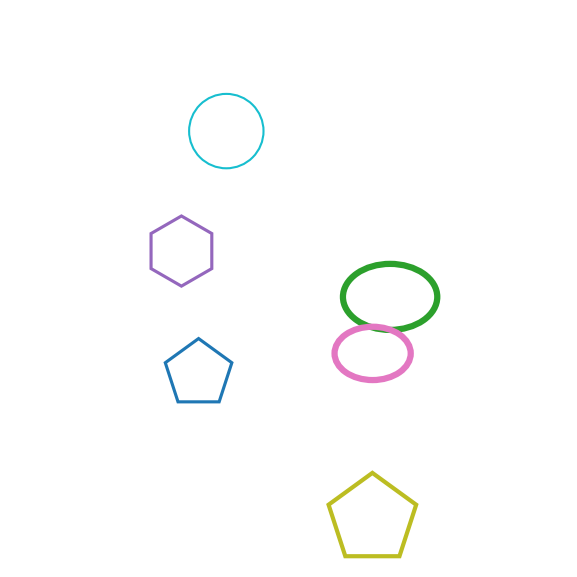[{"shape": "pentagon", "thickness": 1.5, "radius": 0.3, "center": [0.344, 0.352]}, {"shape": "oval", "thickness": 3, "radius": 0.41, "center": [0.676, 0.485]}, {"shape": "hexagon", "thickness": 1.5, "radius": 0.3, "center": [0.314, 0.564]}, {"shape": "oval", "thickness": 3, "radius": 0.33, "center": [0.645, 0.387]}, {"shape": "pentagon", "thickness": 2, "radius": 0.4, "center": [0.645, 0.101]}, {"shape": "circle", "thickness": 1, "radius": 0.32, "center": [0.392, 0.772]}]